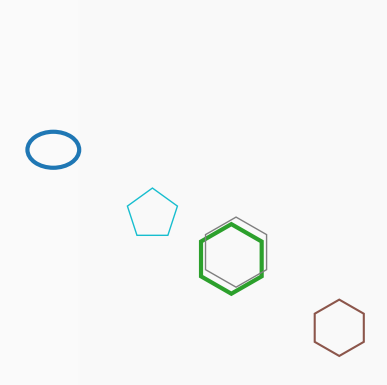[{"shape": "oval", "thickness": 3, "radius": 0.33, "center": [0.138, 0.611]}, {"shape": "hexagon", "thickness": 3, "radius": 0.45, "center": [0.597, 0.327]}, {"shape": "hexagon", "thickness": 1.5, "radius": 0.37, "center": [0.875, 0.149]}, {"shape": "hexagon", "thickness": 1, "radius": 0.45, "center": [0.609, 0.345]}, {"shape": "pentagon", "thickness": 1, "radius": 0.34, "center": [0.393, 0.444]}]